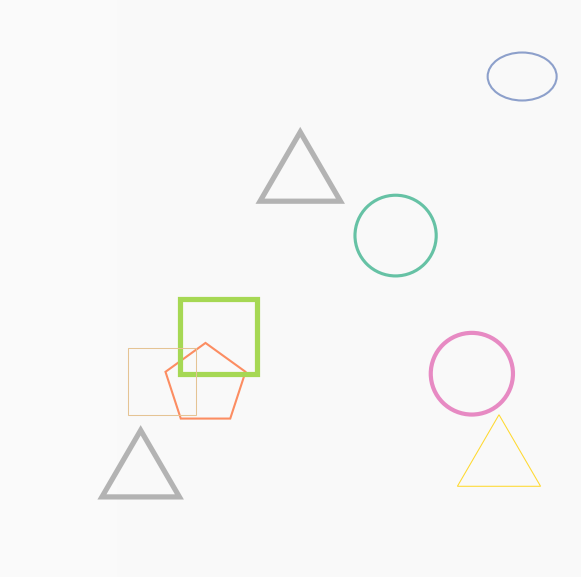[{"shape": "circle", "thickness": 1.5, "radius": 0.35, "center": [0.681, 0.591]}, {"shape": "pentagon", "thickness": 1, "radius": 0.36, "center": [0.354, 0.333]}, {"shape": "oval", "thickness": 1, "radius": 0.3, "center": [0.898, 0.867]}, {"shape": "circle", "thickness": 2, "radius": 0.35, "center": [0.812, 0.352]}, {"shape": "square", "thickness": 2.5, "radius": 0.33, "center": [0.376, 0.416]}, {"shape": "triangle", "thickness": 0.5, "radius": 0.41, "center": [0.858, 0.198]}, {"shape": "square", "thickness": 0.5, "radius": 0.29, "center": [0.278, 0.338]}, {"shape": "triangle", "thickness": 2.5, "radius": 0.4, "center": [0.517, 0.691]}, {"shape": "triangle", "thickness": 2.5, "radius": 0.38, "center": [0.242, 0.177]}]